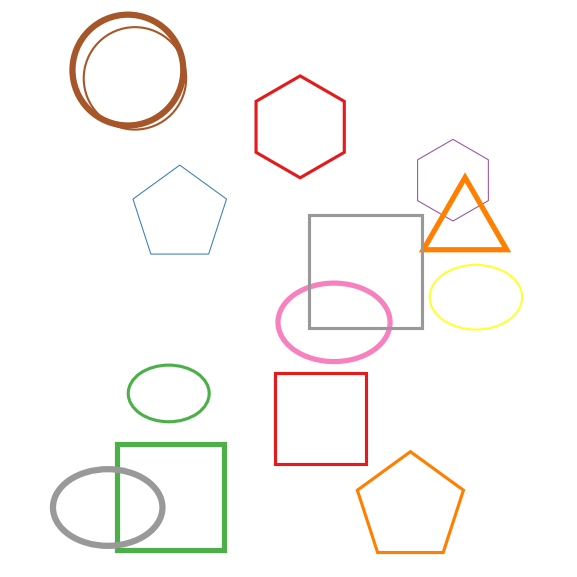[{"shape": "hexagon", "thickness": 1.5, "radius": 0.44, "center": [0.52, 0.779]}, {"shape": "square", "thickness": 1.5, "radius": 0.39, "center": [0.555, 0.275]}, {"shape": "pentagon", "thickness": 0.5, "radius": 0.43, "center": [0.311, 0.628]}, {"shape": "oval", "thickness": 1.5, "radius": 0.35, "center": [0.292, 0.318]}, {"shape": "square", "thickness": 2.5, "radius": 0.46, "center": [0.295, 0.138]}, {"shape": "hexagon", "thickness": 0.5, "radius": 0.35, "center": [0.784, 0.687]}, {"shape": "triangle", "thickness": 2.5, "radius": 0.42, "center": [0.805, 0.608]}, {"shape": "pentagon", "thickness": 1.5, "radius": 0.48, "center": [0.711, 0.12]}, {"shape": "oval", "thickness": 1, "radius": 0.4, "center": [0.824, 0.485]}, {"shape": "circle", "thickness": 1, "radius": 0.44, "center": [0.234, 0.863]}, {"shape": "circle", "thickness": 3, "radius": 0.48, "center": [0.221, 0.878]}, {"shape": "oval", "thickness": 2.5, "radius": 0.49, "center": [0.578, 0.441]}, {"shape": "oval", "thickness": 3, "radius": 0.47, "center": [0.187, 0.12]}, {"shape": "square", "thickness": 1.5, "radius": 0.49, "center": [0.634, 0.529]}]